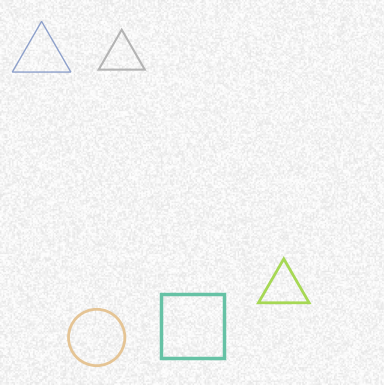[{"shape": "square", "thickness": 2.5, "radius": 0.41, "center": [0.5, 0.154]}, {"shape": "triangle", "thickness": 1, "radius": 0.44, "center": [0.108, 0.857]}, {"shape": "triangle", "thickness": 2, "radius": 0.38, "center": [0.737, 0.252]}, {"shape": "circle", "thickness": 2, "radius": 0.37, "center": [0.251, 0.123]}, {"shape": "triangle", "thickness": 1.5, "radius": 0.35, "center": [0.316, 0.854]}]